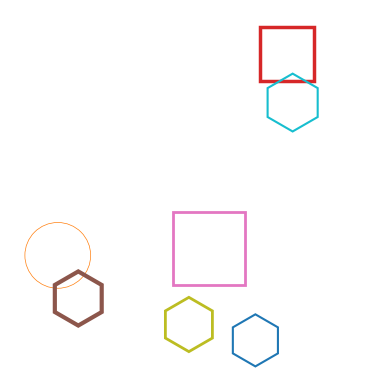[{"shape": "hexagon", "thickness": 1.5, "radius": 0.34, "center": [0.663, 0.116]}, {"shape": "circle", "thickness": 0.5, "radius": 0.43, "center": [0.15, 0.337]}, {"shape": "square", "thickness": 2.5, "radius": 0.35, "center": [0.746, 0.861]}, {"shape": "hexagon", "thickness": 3, "radius": 0.35, "center": [0.203, 0.225]}, {"shape": "square", "thickness": 2, "radius": 0.47, "center": [0.542, 0.355]}, {"shape": "hexagon", "thickness": 2, "radius": 0.35, "center": [0.491, 0.157]}, {"shape": "hexagon", "thickness": 1.5, "radius": 0.38, "center": [0.76, 0.734]}]